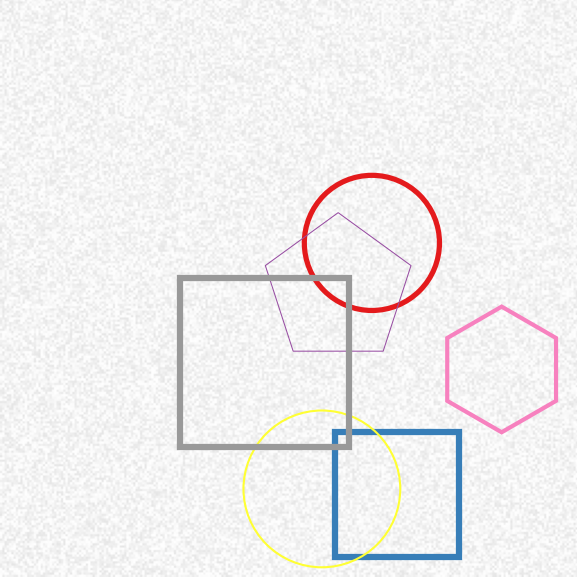[{"shape": "circle", "thickness": 2.5, "radius": 0.59, "center": [0.644, 0.579]}, {"shape": "square", "thickness": 3, "radius": 0.54, "center": [0.687, 0.143]}, {"shape": "pentagon", "thickness": 0.5, "radius": 0.66, "center": [0.586, 0.498]}, {"shape": "circle", "thickness": 1, "radius": 0.68, "center": [0.557, 0.153]}, {"shape": "hexagon", "thickness": 2, "radius": 0.54, "center": [0.869, 0.359]}, {"shape": "square", "thickness": 3, "radius": 0.73, "center": [0.459, 0.371]}]